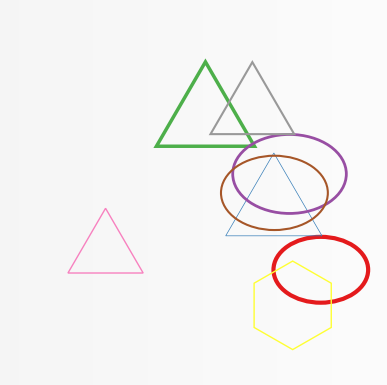[{"shape": "oval", "thickness": 3, "radius": 0.61, "center": [0.828, 0.299]}, {"shape": "triangle", "thickness": 0.5, "radius": 0.72, "center": [0.707, 0.459]}, {"shape": "triangle", "thickness": 2.5, "radius": 0.73, "center": [0.53, 0.693]}, {"shape": "oval", "thickness": 2, "radius": 0.73, "center": [0.747, 0.548]}, {"shape": "hexagon", "thickness": 1, "radius": 0.57, "center": [0.755, 0.207]}, {"shape": "oval", "thickness": 1.5, "radius": 0.69, "center": [0.708, 0.499]}, {"shape": "triangle", "thickness": 1, "radius": 0.56, "center": [0.272, 0.347]}, {"shape": "triangle", "thickness": 1.5, "radius": 0.62, "center": [0.651, 0.714]}]